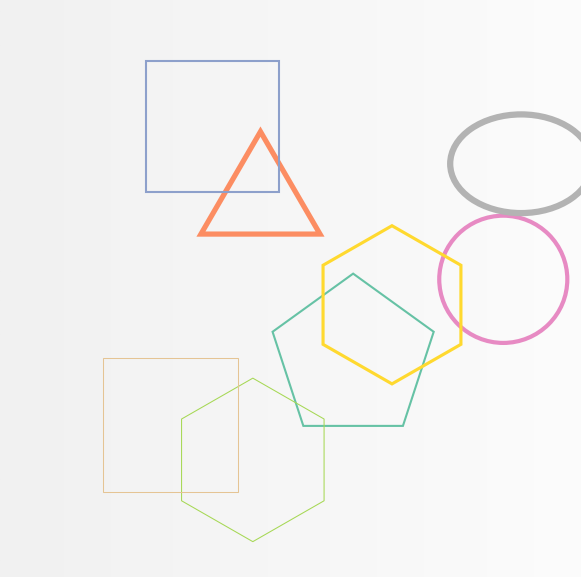[{"shape": "pentagon", "thickness": 1, "radius": 0.73, "center": [0.608, 0.38]}, {"shape": "triangle", "thickness": 2.5, "radius": 0.59, "center": [0.448, 0.653]}, {"shape": "square", "thickness": 1, "radius": 0.57, "center": [0.366, 0.78]}, {"shape": "circle", "thickness": 2, "radius": 0.55, "center": [0.866, 0.515]}, {"shape": "hexagon", "thickness": 0.5, "radius": 0.71, "center": [0.435, 0.203]}, {"shape": "hexagon", "thickness": 1.5, "radius": 0.68, "center": [0.674, 0.471]}, {"shape": "square", "thickness": 0.5, "radius": 0.58, "center": [0.293, 0.264]}, {"shape": "oval", "thickness": 3, "radius": 0.61, "center": [0.897, 0.716]}]